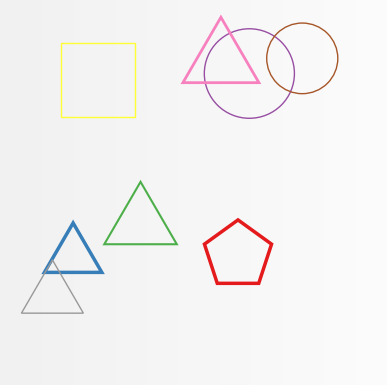[{"shape": "pentagon", "thickness": 2.5, "radius": 0.46, "center": [0.614, 0.338]}, {"shape": "triangle", "thickness": 2.5, "radius": 0.43, "center": [0.189, 0.335]}, {"shape": "triangle", "thickness": 1.5, "radius": 0.54, "center": [0.363, 0.42]}, {"shape": "circle", "thickness": 1, "radius": 0.58, "center": [0.644, 0.809]}, {"shape": "square", "thickness": 1, "radius": 0.48, "center": [0.254, 0.792]}, {"shape": "circle", "thickness": 1, "radius": 0.46, "center": [0.78, 0.848]}, {"shape": "triangle", "thickness": 2, "radius": 0.57, "center": [0.57, 0.842]}, {"shape": "triangle", "thickness": 1, "radius": 0.46, "center": [0.135, 0.233]}]